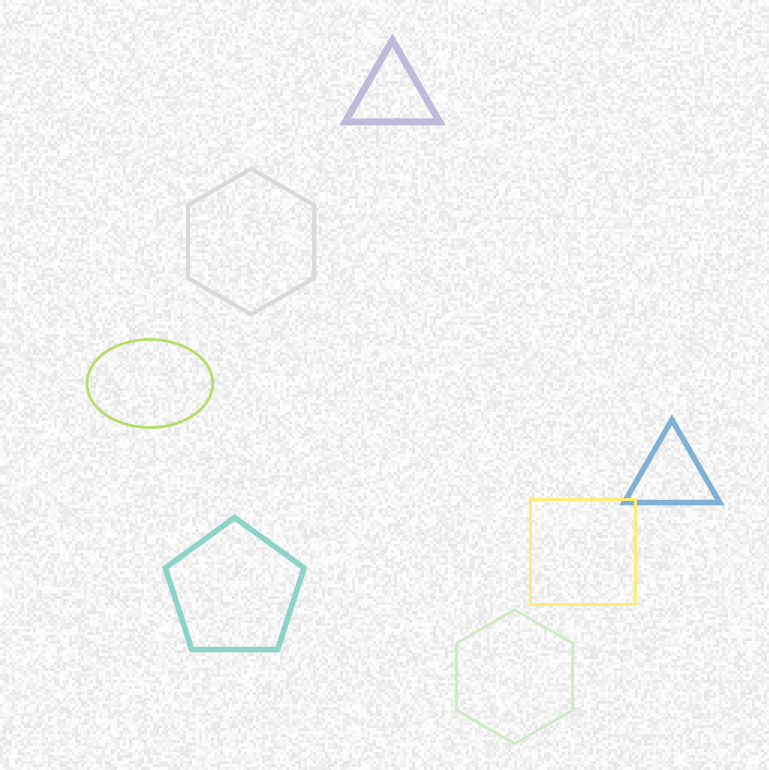[{"shape": "pentagon", "thickness": 2, "radius": 0.47, "center": [0.305, 0.233]}, {"shape": "triangle", "thickness": 2.5, "radius": 0.35, "center": [0.51, 0.877]}, {"shape": "triangle", "thickness": 2, "radius": 0.36, "center": [0.873, 0.383]}, {"shape": "oval", "thickness": 1, "radius": 0.41, "center": [0.195, 0.502]}, {"shape": "hexagon", "thickness": 1.5, "radius": 0.47, "center": [0.326, 0.686]}, {"shape": "hexagon", "thickness": 1, "radius": 0.44, "center": [0.668, 0.121]}, {"shape": "square", "thickness": 1, "radius": 0.34, "center": [0.756, 0.284]}]